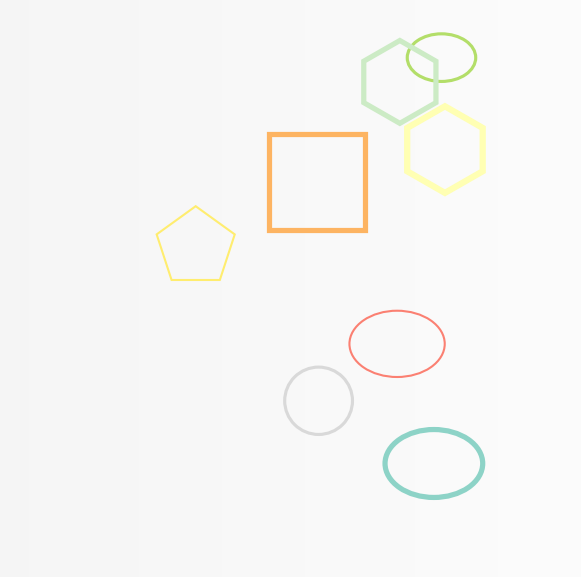[{"shape": "oval", "thickness": 2.5, "radius": 0.42, "center": [0.746, 0.197]}, {"shape": "hexagon", "thickness": 3, "radius": 0.37, "center": [0.765, 0.74]}, {"shape": "oval", "thickness": 1, "radius": 0.41, "center": [0.683, 0.404]}, {"shape": "square", "thickness": 2.5, "radius": 0.41, "center": [0.545, 0.684]}, {"shape": "oval", "thickness": 1.5, "radius": 0.29, "center": [0.76, 0.899]}, {"shape": "circle", "thickness": 1.5, "radius": 0.29, "center": [0.548, 0.305]}, {"shape": "hexagon", "thickness": 2.5, "radius": 0.36, "center": [0.688, 0.857]}, {"shape": "pentagon", "thickness": 1, "radius": 0.35, "center": [0.337, 0.571]}]